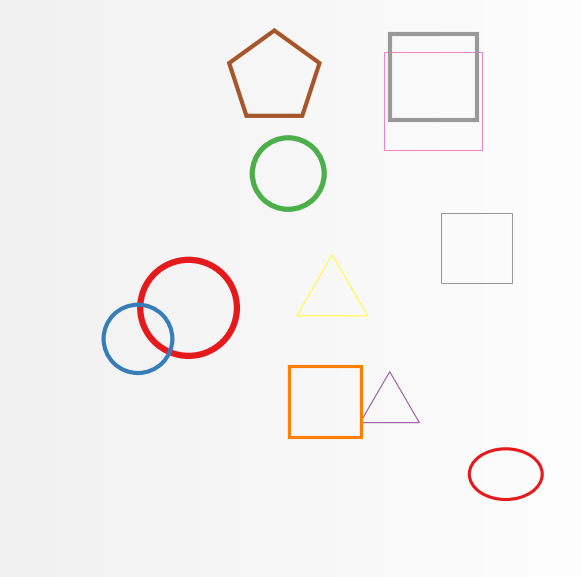[{"shape": "circle", "thickness": 3, "radius": 0.42, "center": [0.324, 0.466]}, {"shape": "oval", "thickness": 1.5, "radius": 0.31, "center": [0.87, 0.178]}, {"shape": "circle", "thickness": 2, "radius": 0.3, "center": [0.237, 0.412]}, {"shape": "circle", "thickness": 2.5, "radius": 0.31, "center": [0.496, 0.699]}, {"shape": "triangle", "thickness": 0.5, "radius": 0.29, "center": [0.671, 0.297]}, {"shape": "square", "thickness": 1.5, "radius": 0.31, "center": [0.559, 0.304]}, {"shape": "triangle", "thickness": 0.5, "radius": 0.35, "center": [0.571, 0.487]}, {"shape": "pentagon", "thickness": 2, "radius": 0.41, "center": [0.472, 0.865]}, {"shape": "square", "thickness": 0.5, "radius": 0.42, "center": [0.745, 0.824]}, {"shape": "square", "thickness": 0.5, "radius": 0.31, "center": [0.82, 0.57]}, {"shape": "square", "thickness": 2, "radius": 0.38, "center": [0.746, 0.866]}]